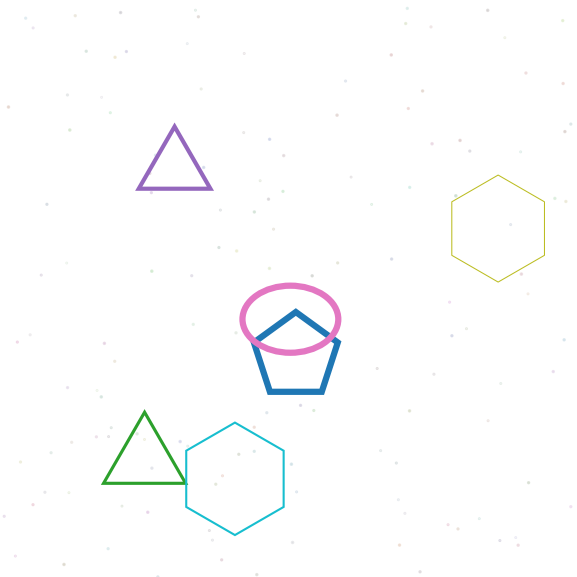[{"shape": "pentagon", "thickness": 3, "radius": 0.38, "center": [0.512, 0.382]}, {"shape": "triangle", "thickness": 1.5, "radius": 0.41, "center": [0.25, 0.203]}, {"shape": "triangle", "thickness": 2, "radius": 0.36, "center": [0.302, 0.708]}, {"shape": "oval", "thickness": 3, "radius": 0.41, "center": [0.503, 0.446]}, {"shape": "hexagon", "thickness": 0.5, "radius": 0.46, "center": [0.863, 0.603]}, {"shape": "hexagon", "thickness": 1, "radius": 0.49, "center": [0.407, 0.17]}]